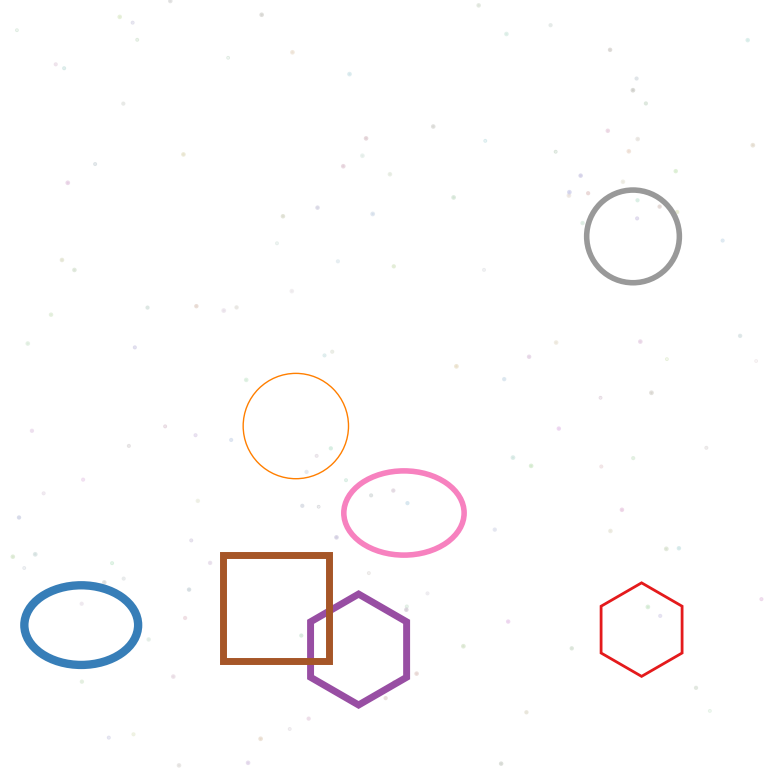[{"shape": "hexagon", "thickness": 1, "radius": 0.3, "center": [0.833, 0.182]}, {"shape": "oval", "thickness": 3, "radius": 0.37, "center": [0.106, 0.188]}, {"shape": "hexagon", "thickness": 2.5, "radius": 0.36, "center": [0.466, 0.156]}, {"shape": "circle", "thickness": 0.5, "radius": 0.34, "center": [0.384, 0.447]}, {"shape": "square", "thickness": 2.5, "radius": 0.34, "center": [0.358, 0.21]}, {"shape": "oval", "thickness": 2, "radius": 0.39, "center": [0.525, 0.334]}, {"shape": "circle", "thickness": 2, "radius": 0.3, "center": [0.822, 0.693]}]